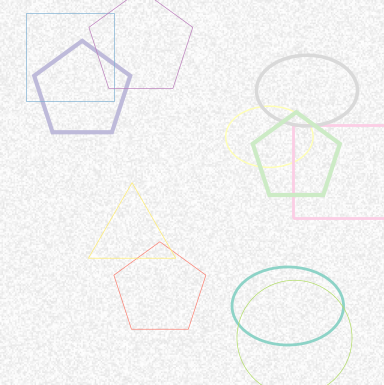[{"shape": "oval", "thickness": 2, "radius": 0.72, "center": [0.748, 0.205]}, {"shape": "oval", "thickness": 1, "radius": 0.57, "center": [0.7, 0.645]}, {"shape": "pentagon", "thickness": 3, "radius": 0.66, "center": [0.214, 0.763]}, {"shape": "pentagon", "thickness": 0.5, "radius": 0.63, "center": [0.415, 0.246]}, {"shape": "square", "thickness": 0.5, "radius": 0.57, "center": [0.183, 0.852]}, {"shape": "circle", "thickness": 0.5, "radius": 0.75, "center": [0.765, 0.123]}, {"shape": "square", "thickness": 2, "radius": 0.6, "center": [0.883, 0.554]}, {"shape": "oval", "thickness": 2.5, "radius": 0.66, "center": [0.797, 0.765]}, {"shape": "pentagon", "thickness": 0.5, "radius": 0.71, "center": [0.366, 0.885]}, {"shape": "pentagon", "thickness": 3, "radius": 0.6, "center": [0.77, 0.59]}, {"shape": "triangle", "thickness": 0.5, "radius": 0.65, "center": [0.343, 0.395]}]